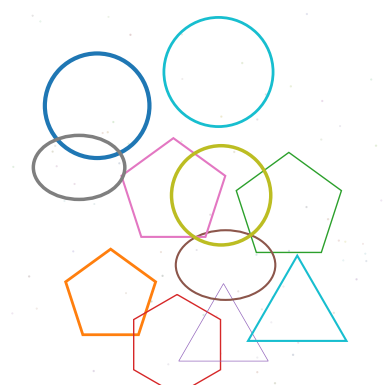[{"shape": "circle", "thickness": 3, "radius": 0.68, "center": [0.252, 0.725]}, {"shape": "pentagon", "thickness": 2, "radius": 0.61, "center": [0.287, 0.23]}, {"shape": "pentagon", "thickness": 1, "radius": 0.72, "center": [0.75, 0.46]}, {"shape": "hexagon", "thickness": 1, "radius": 0.65, "center": [0.46, 0.105]}, {"shape": "triangle", "thickness": 0.5, "radius": 0.67, "center": [0.581, 0.129]}, {"shape": "oval", "thickness": 1.5, "radius": 0.65, "center": [0.586, 0.312]}, {"shape": "pentagon", "thickness": 1.5, "radius": 0.71, "center": [0.45, 0.499]}, {"shape": "oval", "thickness": 2.5, "radius": 0.59, "center": [0.205, 0.565]}, {"shape": "circle", "thickness": 2.5, "radius": 0.64, "center": [0.574, 0.493]}, {"shape": "circle", "thickness": 2, "radius": 0.71, "center": [0.568, 0.813]}, {"shape": "triangle", "thickness": 1.5, "radius": 0.74, "center": [0.772, 0.188]}]